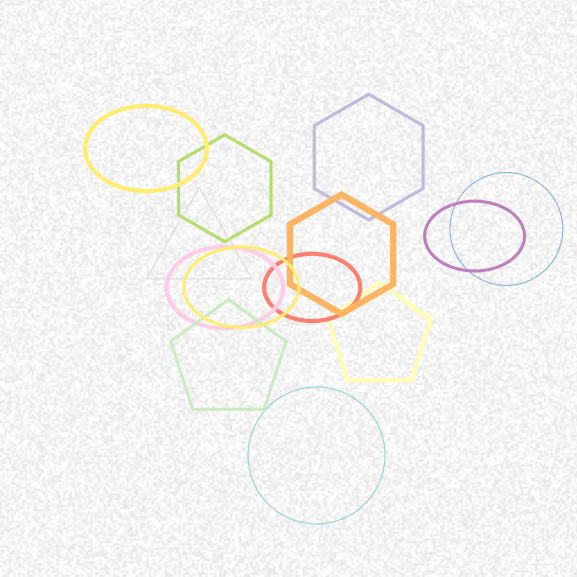[{"shape": "circle", "thickness": 0.5, "radius": 0.59, "center": [0.548, 0.21]}, {"shape": "pentagon", "thickness": 2, "radius": 0.47, "center": [0.657, 0.417]}, {"shape": "hexagon", "thickness": 1.5, "radius": 0.54, "center": [0.638, 0.727]}, {"shape": "oval", "thickness": 2, "radius": 0.42, "center": [0.541, 0.501]}, {"shape": "circle", "thickness": 0.5, "radius": 0.49, "center": [0.877, 0.603]}, {"shape": "hexagon", "thickness": 3, "radius": 0.52, "center": [0.591, 0.559]}, {"shape": "hexagon", "thickness": 1.5, "radius": 0.46, "center": [0.389, 0.673]}, {"shape": "oval", "thickness": 2, "radius": 0.5, "center": [0.389, 0.501]}, {"shape": "triangle", "thickness": 0.5, "radius": 0.53, "center": [0.345, 0.569]}, {"shape": "oval", "thickness": 1.5, "radius": 0.43, "center": [0.822, 0.59]}, {"shape": "pentagon", "thickness": 1.5, "radius": 0.53, "center": [0.396, 0.375]}, {"shape": "oval", "thickness": 1.5, "radius": 0.5, "center": [0.418, 0.502]}, {"shape": "oval", "thickness": 2, "radius": 0.53, "center": [0.253, 0.742]}]